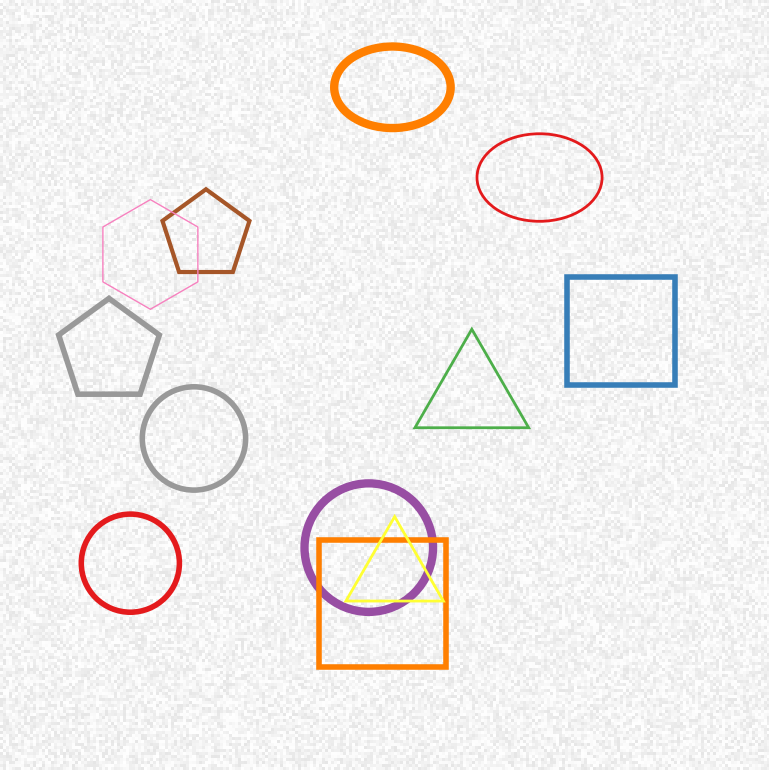[{"shape": "circle", "thickness": 2, "radius": 0.32, "center": [0.169, 0.269]}, {"shape": "oval", "thickness": 1, "radius": 0.41, "center": [0.701, 0.769]}, {"shape": "square", "thickness": 2, "radius": 0.35, "center": [0.806, 0.57]}, {"shape": "triangle", "thickness": 1, "radius": 0.43, "center": [0.613, 0.487]}, {"shape": "circle", "thickness": 3, "radius": 0.42, "center": [0.479, 0.289]}, {"shape": "oval", "thickness": 3, "radius": 0.38, "center": [0.51, 0.887]}, {"shape": "square", "thickness": 2, "radius": 0.41, "center": [0.497, 0.216]}, {"shape": "triangle", "thickness": 1, "radius": 0.37, "center": [0.513, 0.256]}, {"shape": "pentagon", "thickness": 1.5, "radius": 0.3, "center": [0.267, 0.695]}, {"shape": "hexagon", "thickness": 0.5, "radius": 0.36, "center": [0.195, 0.67]}, {"shape": "pentagon", "thickness": 2, "radius": 0.34, "center": [0.142, 0.544]}, {"shape": "circle", "thickness": 2, "radius": 0.34, "center": [0.252, 0.431]}]